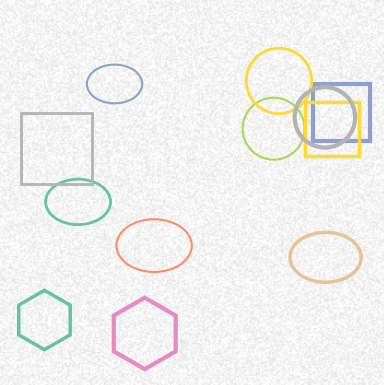[{"shape": "hexagon", "thickness": 2.5, "radius": 0.39, "center": [0.116, 0.169]}, {"shape": "oval", "thickness": 2, "radius": 0.42, "center": [0.203, 0.476]}, {"shape": "oval", "thickness": 1.5, "radius": 0.49, "center": [0.4, 0.362]}, {"shape": "oval", "thickness": 1.5, "radius": 0.36, "center": [0.298, 0.782]}, {"shape": "square", "thickness": 3, "radius": 0.37, "center": [0.887, 0.707]}, {"shape": "hexagon", "thickness": 3, "radius": 0.46, "center": [0.376, 0.134]}, {"shape": "circle", "thickness": 1.5, "radius": 0.4, "center": [0.711, 0.666]}, {"shape": "square", "thickness": 2.5, "radius": 0.35, "center": [0.863, 0.665]}, {"shape": "circle", "thickness": 2, "radius": 0.43, "center": [0.725, 0.79]}, {"shape": "oval", "thickness": 2.5, "radius": 0.46, "center": [0.846, 0.332]}, {"shape": "circle", "thickness": 3, "radius": 0.39, "center": [0.844, 0.695]}, {"shape": "square", "thickness": 2, "radius": 0.46, "center": [0.146, 0.615]}]